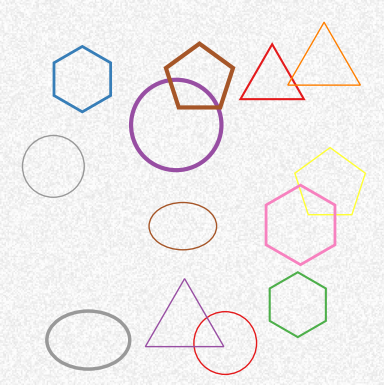[{"shape": "triangle", "thickness": 1.5, "radius": 0.48, "center": [0.707, 0.79]}, {"shape": "circle", "thickness": 1, "radius": 0.41, "center": [0.585, 0.109]}, {"shape": "hexagon", "thickness": 2, "radius": 0.42, "center": [0.214, 0.794]}, {"shape": "hexagon", "thickness": 1.5, "radius": 0.42, "center": [0.773, 0.209]}, {"shape": "triangle", "thickness": 1, "radius": 0.59, "center": [0.479, 0.159]}, {"shape": "circle", "thickness": 3, "radius": 0.59, "center": [0.458, 0.675]}, {"shape": "triangle", "thickness": 1, "radius": 0.54, "center": [0.842, 0.833]}, {"shape": "pentagon", "thickness": 1, "radius": 0.48, "center": [0.857, 0.52]}, {"shape": "pentagon", "thickness": 3, "radius": 0.46, "center": [0.518, 0.795]}, {"shape": "oval", "thickness": 1, "radius": 0.44, "center": [0.475, 0.413]}, {"shape": "hexagon", "thickness": 2, "radius": 0.52, "center": [0.781, 0.416]}, {"shape": "circle", "thickness": 1, "radius": 0.4, "center": [0.139, 0.568]}, {"shape": "oval", "thickness": 2.5, "radius": 0.54, "center": [0.229, 0.117]}]